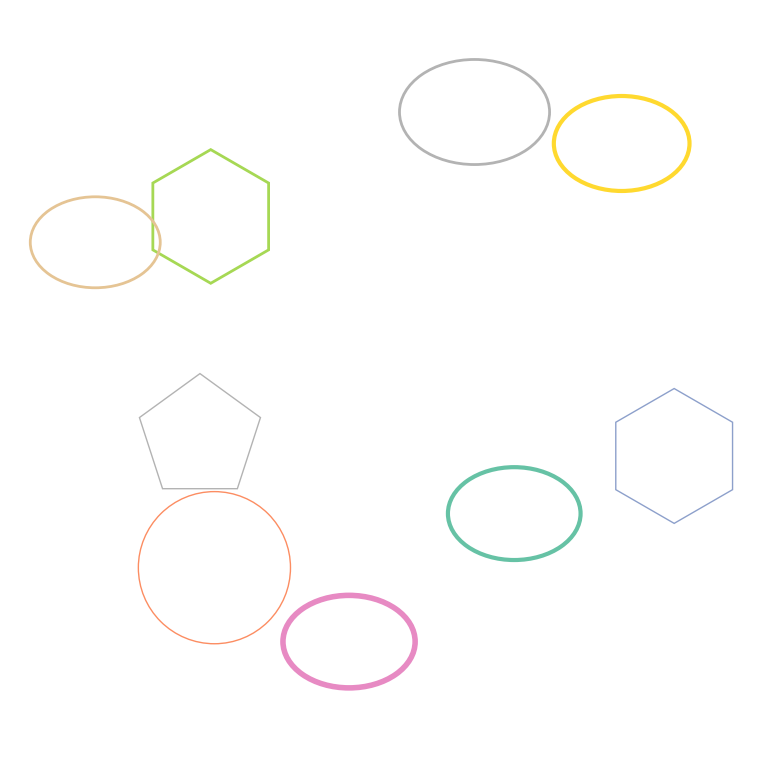[{"shape": "oval", "thickness": 1.5, "radius": 0.43, "center": [0.668, 0.333]}, {"shape": "circle", "thickness": 0.5, "radius": 0.49, "center": [0.278, 0.263]}, {"shape": "hexagon", "thickness": 0.5, "radius": 0.44, "center": [0.876, 0.408]}, {"shape": "oval", "thickness": 2, "radius": 0.43, "center": [0.453, 0.167]}, {"shape": "hexagon", "thickness": 1, "radius": 0.43, "center": [0.274, 0.719]}, {"shape": "oval", "thickness": 1.5, "radius": 0.44, "center": [0.807, 0.814]}, {"shape": "oval", "thickness": 1, "radius": 0.42, "center": [0.124, 0.685]}, {"shape": "pentagon", "thickness": 0.5, "radius": 0.41, "center": [0.26, 0.432]}, {"shape": "oval", "thickness": 1, "radius": 0.49, "center": [0.616, 0.855]}]